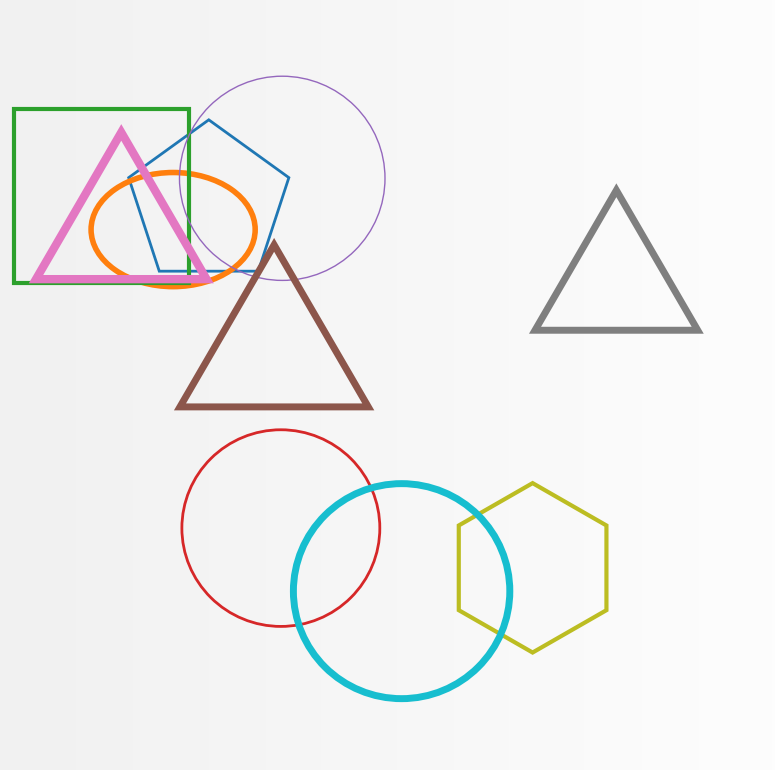[{"shape": "pentagon", "thickness": 1, "radius": 0.54, "center": [0.269, 0.736]}, {"shape": "oval", "thickness": 2, "radius": 0.53, "center": [0.223, 0.702]}, {"shape": "square", "thickness": 1.5, "radius": 0.57, "center": [0.13, 0.746]}, {"shape": "circle", "thickness": 1, "radius": 0.64, "center": [0.362, 0.314]}, {"shape": "circle", "thickness": 0.5, "radius": 0.66, "center": [0.364, 0.768]}, {"shape": "triangle", "thickness": 2.5, "radius": 0.7, "center": [0.354, 0.542]}, {"shape": "triangle", "thickness": 3, "radius": 0.64, "center": [0.156, 0.701]}, {"shape": "triangle", "thickness": 2.5, "radius": 0.61, "center": [0.795, 0.632]}, {"shape": "hexagon", "thickness": 1.5, "radius": 0.55, "center": [0.687, 0.263]}, {"shape": "circle", "thickness": 2.5, "radius": 0.7, "center": [0.518, 0.232]}]